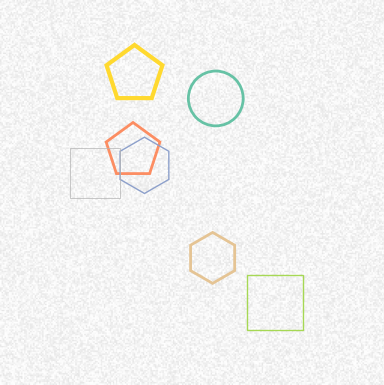[{"shape": "circle", "thickness": 2, "radius": 0.36, "center": [0.56, 0.744]}, {"shape": "pentagon", "thickness": 2, "radius": 0.37, "center": [0.346, 0.608]}, {"shape": "hexagon", "thickness": 1, "radius": 0.37, "center": [0.375, 0.571]}, {"shape": "square", "thickness": 1, "radius": 0.36, "center": [0.714, 0.215]}, {"shape": "pentagon", "thickness": 3, "radius": 0.38, "center": [0.349, 0.807]}, {"shape": "hexagon", "thickness": 2, "radius": 0.33, "center": [0.552, 0.33]}, {"shape": "square", "thickness": 0.5, "radius": 0.33, "center": [0.247, 0.55]}]